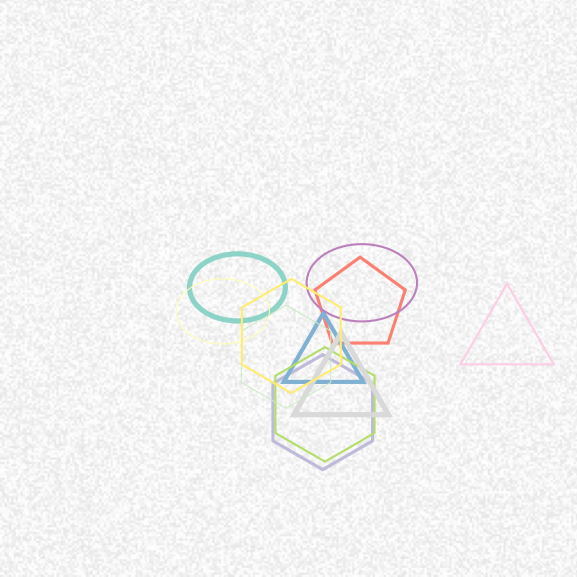[{"shape": "oval", "thickness": 2.5, "radius": 0.42, "center": [0.411, 0.502]}, {"shape": "oval", "thickness": 0.5, "radius": 0.4, "center": [0.386, 0.46]}, {"shape": "hexagon", "thickness": 1.5, "radius": 0.5, "center": [0.559, 0.285]}, {"shape": "pentagon", "thickness": 1.5, "radius": 0.41, "center": [0.624, 0.472]}, {"shape": "triangle", "thickness": 2, "radius": 0.4, "center": [0.56, 0.378]}, {"shape": "hexagon", "thickness": 1, "radius": 0.5, "center": [0.563, 0.299]}, {"shape": "triangle", "thickness": 1, "radius": 0.47, "center": [0.878, 0.415]}, {"shape": "triangle", "thickness": 2.5, "radius": 0.47, "center": [0.591, 0.328]}, {"shape": "oval", "thickness": 1, "radius": 0.48, "center": [0.627, 0.509]}, {"shape": "hexagon", "thickness": 0.5, "radius": 0.45, "center": [0.495, 0.381]}, {"shape": "hexagon", "thickness": 1, "radius": 0.49, "center": [0.504, 0.417]}]